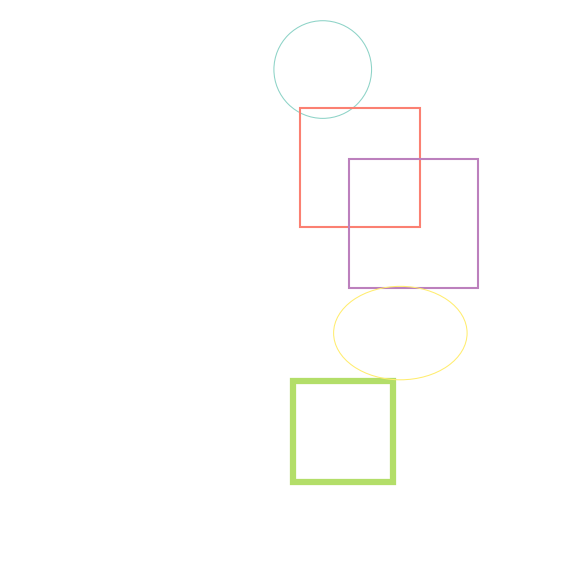[{"shape": "circle", "thickness": 0.5, "radius": 0.42, "center": [0.559, 0.879]}, {"shape": "square", "thickness": 1, "radius": 0.52, "center": [0.623, 0.709]}, {"shape": "square", "thickness": 3, "radius": 0.43, "center": [0.594, 0.252]}, {"shape": "square", "thickness": 1, "radius": 0.56, "center": [0.715, 0.611]}, {"shape": "oval", "thickness": 0.5, "radius": 0.58, "center": [0.693, 0.422]}]